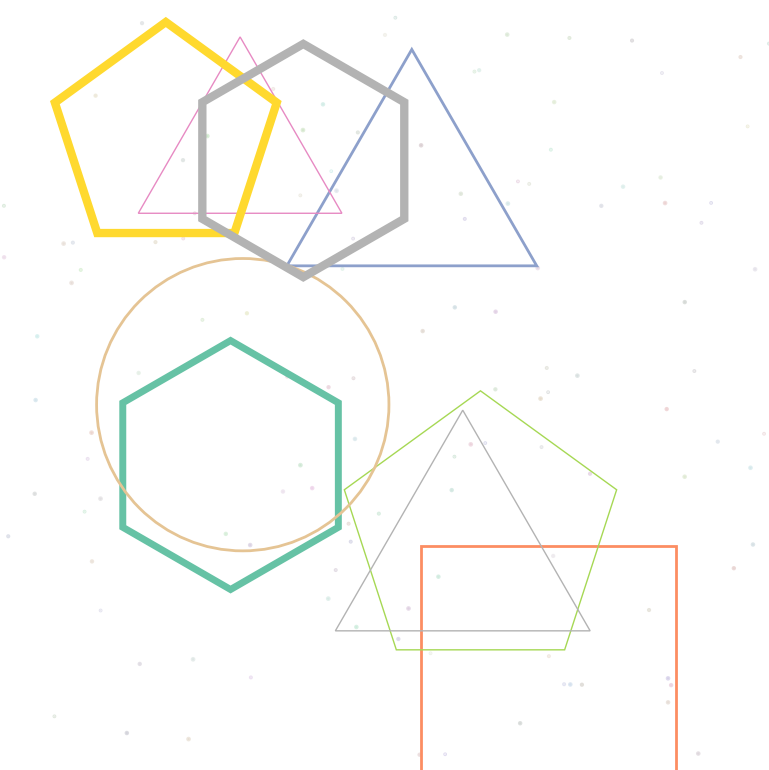[{"shape": "hexagon", "thickness": 2.5, "radius": 0.81, "center": [0.299, 0.396]}, {"shape": "square", "thickness": 1, "radius": 0.83, "center": [0.712, 0.125]}, {"shape": "triangle", "thickness": 1, "radius": 0.94, "center": [0.535, 0.748]}, {"shape": "triangle", "thickness": 0.5, "radius": 0.76, "center": [0.312, 0.799]}, {"shape": "pentagon", "thickness": 0.5, "radius": 0.93, "center": [0.624, 0.306]}, {"shape": "pentagon", "thickness": 3, "radius": 0.76, "center": [0.215, 0.82]}, {"shape": "circle", "thickness": 1, "radius": 0.95, "center": [0.315, 0.474]}, {"shape": "hexagon", "thickness": 3, "radius": 0.76, "center": [0.394, 0.792]}, {"shape": "triangle", "thickness": 0.5, "radius": 0.96, "center": [0.601, 0.276]}]